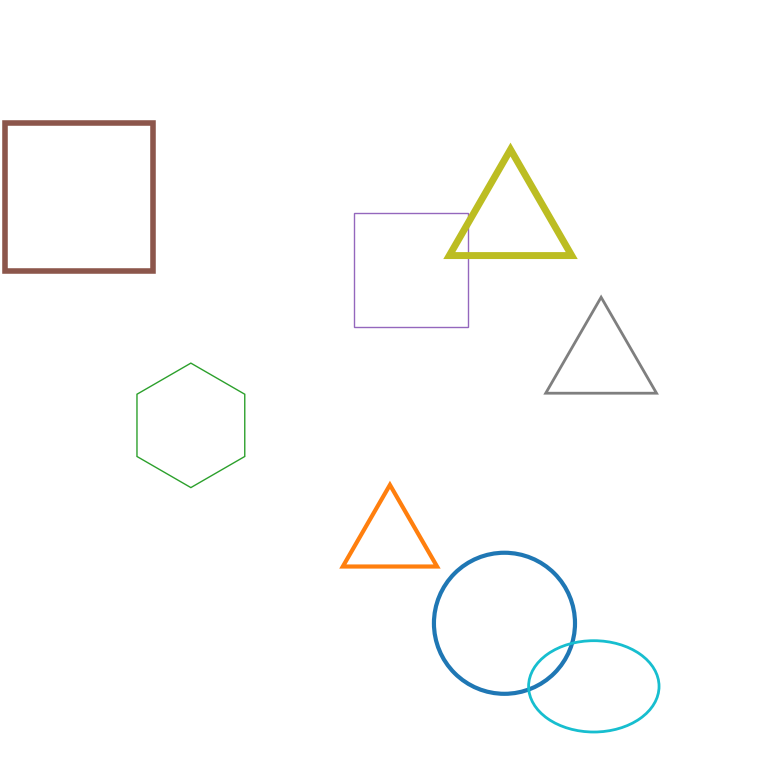[{"shape": "circle", "thickness": 1.5, "radius": 0.46, "center": [0.655, 0.191]}, {"shape": "triangle", "thickness": 1.5, "radius": 0.35, "center": [0.506, 0.3]}, {"shape": "hexagon", "thickness": 0.5, "radius": 0.4, "center": [0.248, 0.448]}, {"shape": "square", "thickness": 0.5, "radius": 0.37, "center": [0.534, 0.65]}, {"shape": "square", "thickness": 2, "radius": 0.48, "center": [0.103, 0.744]}, {"shape": "triangle", "thickness": 1, "radius": 0.42, "center": [0.781, 0.531]}, {"shape": "triangle", "thickness": 2.5, "radius": 0.46, "center": [0.663, 0.714]}, {"shape": "oval", "thickness": 1, "radius": 0.42, "center": [0.771, 0.109]}]